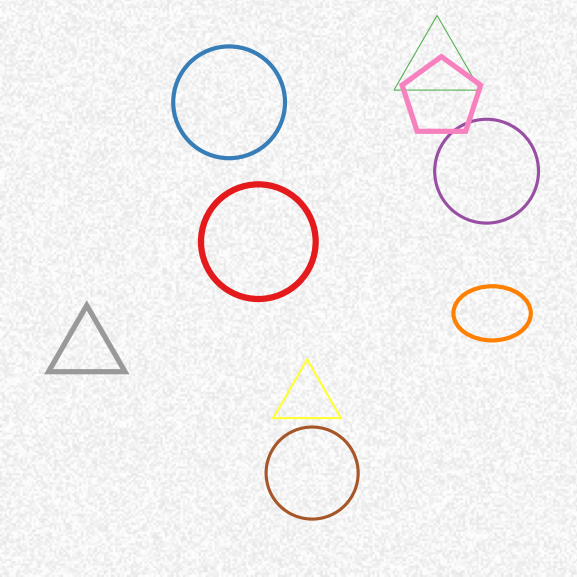[{"shape": "circle", "thickness": 3, "radius": 0.5, "center": [0.447, 0.581]}, {"shape": "circle", "thickness": 2, "radius": 0.48, "center": [0.397, 0.822]}, {"shape": "triangle", "thickness": 0.5, "radius": 0.43, "center": [0.757, 0.886]}, {"shape": "circle", "thickness": 1.5, "radius": 0.45, "center": [0.843, 0.703]}, {"shape": "oval", "thickness": 2, "radius": 0.34, "center": [0.852, 0.457]}, {"shape": "triangle", "thickness": 1, "radius": 0.34, "center": [0.532, 0.309]}, {"shape": "circle", "thickness": 1.5, "radius": 0.4, "center": [0.54, 0.18]}, {"shape": "pentagon", "thickness": 2.5, "radius": 0.36, "center": [0.764, 0.83]}, {"shape": "triangle", "thickness": 2.5, "radius": 0.38, "center": [0.15, 0.394]}]